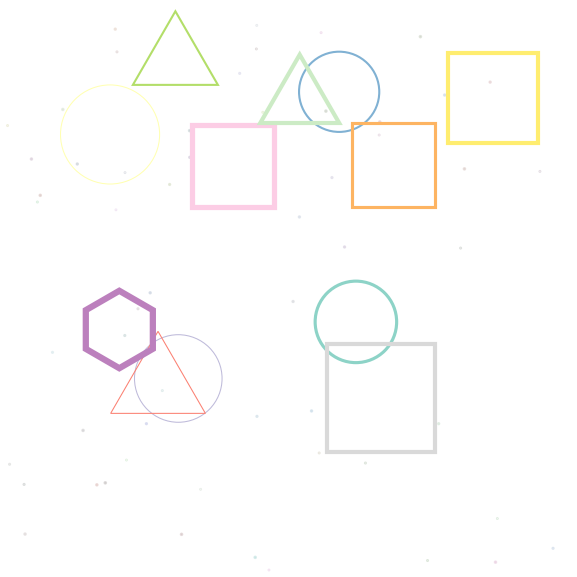[{"shape": "circle", "thickness": 1.5, "radius": 0.35, "center": [0.616, 0.442]}, {"shape": "circle", "thickness": 0.5, "radius": 0.43, "center": [0.191, 0.766]}, {"shape": "circle", "thickness": 0.5, "radius": 0.38, "center": [0.309, 0.344]}, {"shape": "triangle", "thickness": 0.5, "radius": 0.47, "center": [0.274, 0.331]}, {"shape": "circle", "thickness": 1, "radius": 0.35, "center": [0.587, 0.84]}, {"shape": "square", "thickness": 1.5, "radius": 0.36, "center": [0.681, 0.713]}, {"shape": "triangle", "thickness": 1, "radius": 0.42, "center": [0.304, 0.895]}, {"shape": "square", "thickness": 2.5, "radius": 0.36, "center": [0.404, 0.712]}, {"shape": "square", "thickness": 2, "radius": 0.47, "center": [0.66, 0.31]}, {"shape": "hexagon", "thickness": 3, "radius": 0.34, "center": [0.207, 0.429]}, {"shape": "triangle", "thickness": 2, "radius": 0.39, "center": [0.519, 0.826]}, {"shape": "square", "thickness": 2, "radius": 0.39, "center": [0.854, 0.83]}]